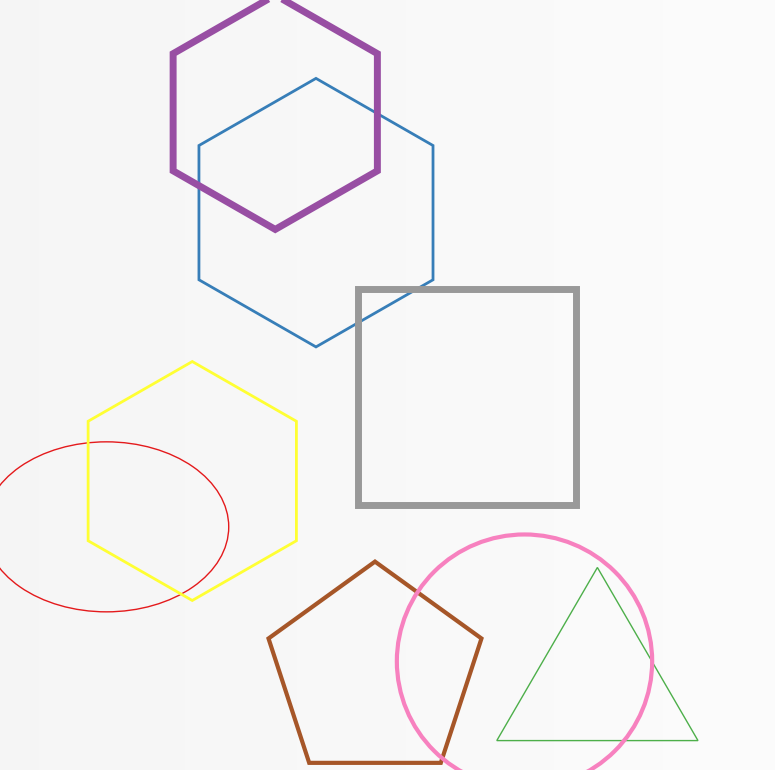[{"shape": "oval", "thickness": 0.5, "radius": 0.79, "center": [0.137, 0.316]}, {"shape": "hexagon", "thickness": 1, "radius": 0.87, "center": [0.408, 0.724]}, {"shape": "triangle", "thickness": 0.5, "radius": 0.75, "center": [0.771, 0.113]}, {"shape": "hexagon", "thickness": 2.5, "radius": 0.76, "center": [0.355, 0.854]}, {"shape": "hexagon", "thickness": 1, "radius": 0.78, "center": [0.248, 0.375]}, {"shape": "pentagon", "thickness": 1.5, "radius": 0.72, "center": [0.484, 0.126]}, {"shape": "circle", "thickness": 1.5, "radius": 0.82, "center": [0.677, 0.141]}, {"shape": "square", "thickness": 2.5, "radius": 0.7, "center": [0.603, 0.484]}]